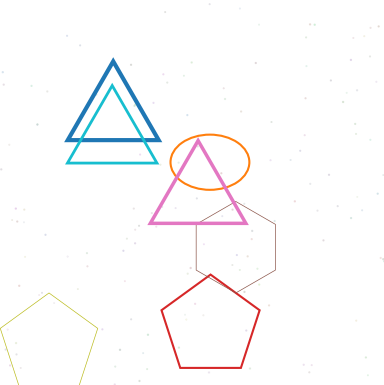[{"shape": "triangle", "thickness": 3, "radius": 0.68, "center": [0.294, 0.704]}, {"shape": "oval", "thickness": 1.5, "radius": 0.51, "center": [0.545, 0.579]}, {"shape": "pentagon", "thickness": 1.5, "radius": 0.67, "center": [0.547, 0.153]}, {"shape": "hexagon", "thickness": 0.5, "radius": 0.59, "center": [0.612, 0.358]}, {"shape": "triangle", "thickness": 2.5, "radius": 0.72, "center": [0.515, 0.491]}, {"shape": "pentagon", "thickness": 0.5, "radius": 0.67, "center": [0.127, 0.106]}, {"shape": "triangle", "thickness": 2, "radius": 0.67, "center": [0.291, 0.644]}]